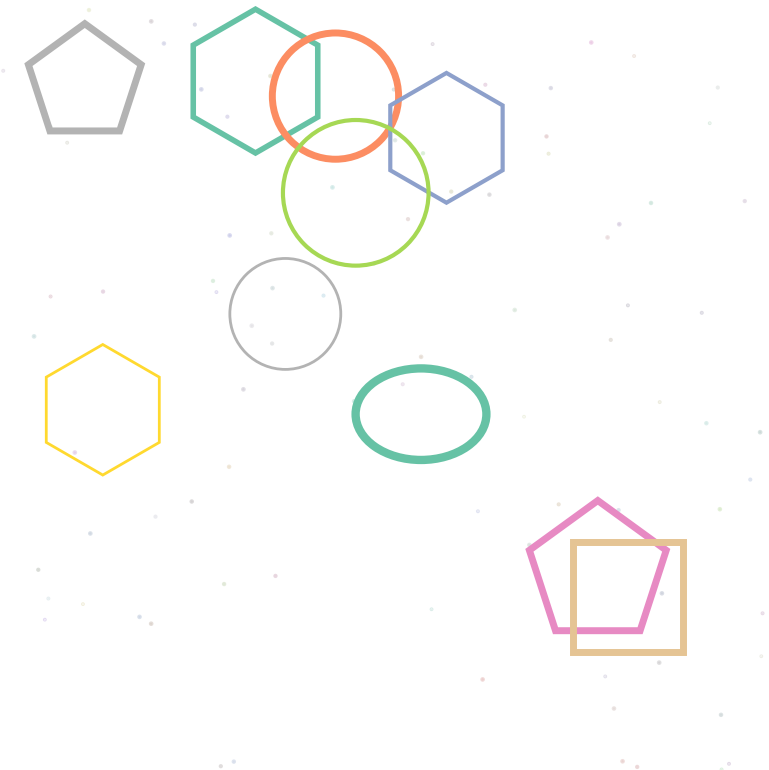[{"shape": "oval", "thickness": 3, "radius": 0.42, "center": [0.547, 0.462]}, {"shape": "hexagon", "thickness": 2, "radius": 0.47, "center": [0.332, 0.895]}, {"shape": "circle", "thickness": 2.5, "radius": 0.41, "center": [0.436, 0.875]}, {"shape": "hexagon", "thickness": 1.5, "radius": 0.42, "center": [0.58, 0.821]}, {"shape": "pentagon", "thickness": 2.5, "radius": 0.47, "center": [0.776, 0.256]}, {"shape": "circle", "thickness": 1.5, "radius": 0.47, "center": [0.462, 0.75]}, {"shape": "hexagon", "thickness": 1, "radius": 0.42, "center": [0.133, 0.468]}, {"shape": "square", "thickness": 2.5, "radius": 0.36, "center": [0.816, 0.225]}, {"shape": "pentagon", "thickness": 2.5, "radius": 0.38, "center": [0.11, 0.892]}, {"shape": "circle", "thickness": 1, "radius": 0.36, "center": [0.371, 0.592]}]